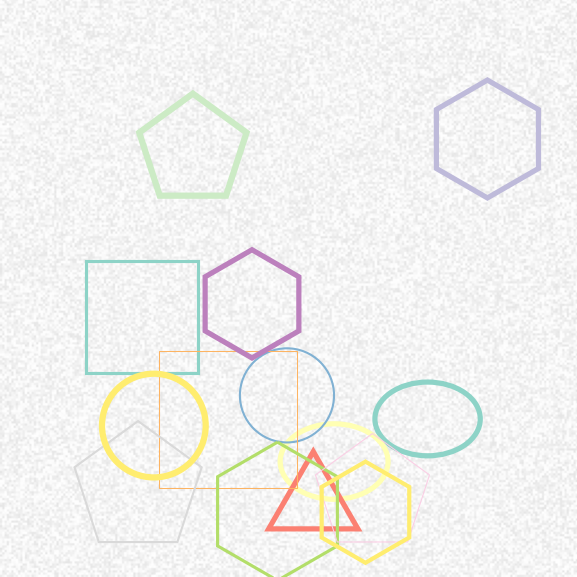[{"shape": "square", "thickness": 1.5, "radius": 0.49, "center": [0.246, 0.451]}, {"shape": "oval", "thickness": 2.5, "radius": 0.46, "center": [0.74, 0.274]}, {"shape": "oval", "thickness": 2.5, "radius": 0.47, "center": [0.579, 0.2]}, {"shape": "hexagon", "thickness": 2.5, "radius": 0.51, "center": [0.844, 0.758]}, {"shape": "triangle", "thickness": 2.5, "radius": 0.45, "center": [0.542, 0.128]}, {"shape": "circle", "thickness": 1, "radius": 0.41, "center": [0.497, 0.315]}, {"shape": "square", "thickness": 0.5, "radius": 0.6, "center": [0.394, 0.273]}, {"shape": "hexagon", "thickness": 1.5, "radius": 0.6, "center": [0.481, 0.114]}, {"shape": "pentagon", "thickness": 0.5, "radius": 0.52, "center": [0.645, 0.145]}, {"shape": "pentagon", "thickness": 1, "radius": 0.58, "center": [0.239, 0.154]}, {"shape": "hexagon", "thickness": 2.5, "radius": 0.47, "center": [0.436, 0.473]}, {"shape": "pentagon", "thickness": 3, "radius": 0.49, "center": [0.334, 0.739]}, {"shape": "circle", "thickness": 3, "radius": 0.45, "center": [0.266, 0.262]}, {"shape": "hexagon", "thickness": 2, "radius": 0.44, "center": [0.633, 0.112]}]